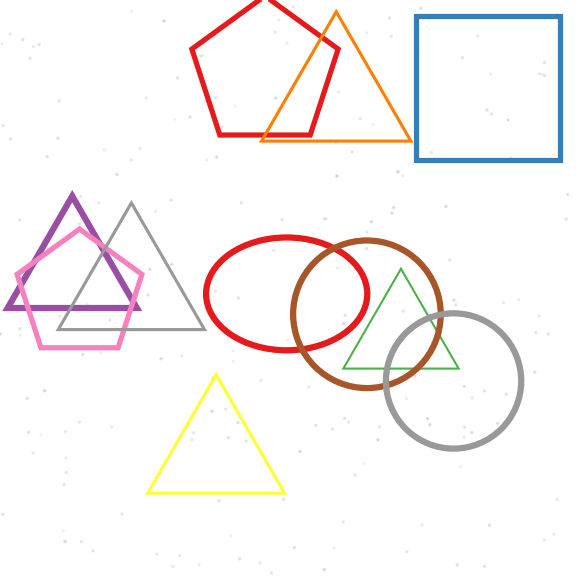[{"shape": "oval", "thickness": 3, "radius": 0.7, "center": [0.496, 0.49]}, {"shape": "pentagon", "thickness": 2.5, "radius": 0.67, "center": [0.459, 0.873]}, {"shape": "square", "thickness": 2.5, "radius": 0.62, "center": [0.844, 0.847]}, {"shape": "triangle", "thickness": 1, "radius": 0.58, "center": [0.694, 0.419]}, {"shape": "triangle", "thickness": 3, "radius": 0.65, "center": [0.125, 0.53]}, {"shape": "triangle", "thickness": 1.5, "radius": 0.75, "center": [0.582, 0.829]}, {"shape": "triangle", "thickness": 1.5, "radius": 0.68, "center": [0.374, 0.214]}, {"shape": "circle", "thickness": 3, "radius": 0.64, "center": [0.635, 0.455]}, {"shape": "pentagon", "thickness": 2.5, "radius": 0.57, "center": [0.138, 0.489]}, {"shape": "circle", "thickness": 3, "radius": 0.59, "center": [0.785, 0.339]}, {"shape": "triangle", "thickness": 1.5, "radius": 0.73, "center": [0.227, 0.502]}]